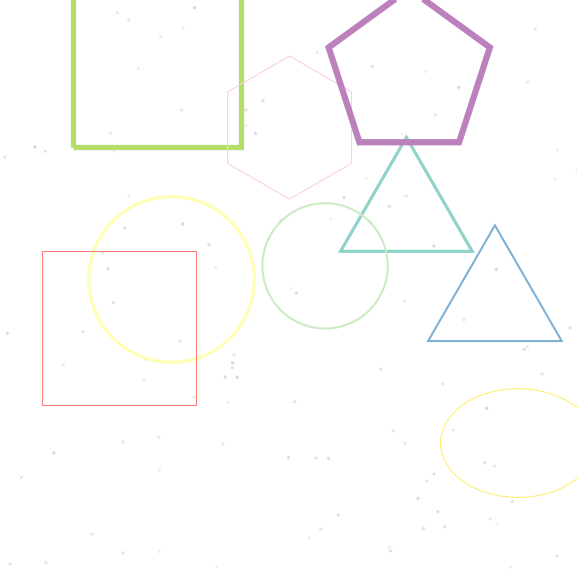[{"shape": "triangle", "thickness": 1.5, "radius": 0.66, "center": [0.704, 0.63]}, {"shape": "circle", "thickness": 1.5, "radius": 0.72, "center": [0.297, 0.515]}, {"shape": "square", "thickness": 0.5, "radius": 0.67, "center": [0.206, 0.431]}, {"shape": "triangle", "thickness": 1, "radius": 0.67, "center": [0.857, 0.475]}, {"shape": "square", "thickness": 2.5, "radius": 0.73, "center": [0.272, 0.891]}, {"shape": "hexagon", "thickness": 0.5, "radius": 0.62, "center": [0.501, 0.778]}, {"shape": "pentagon", "thickness": 3, "radius": 0.73, "center": [0.709, 0.872]}, {"shape": "circle", "thickness": 1, "radius": 0.54, "center": [0.563, 0.539]}, {"shape": "oval", "thickness": 0.5, "radius": 0.67, "center": [0.897, 0.232]}]